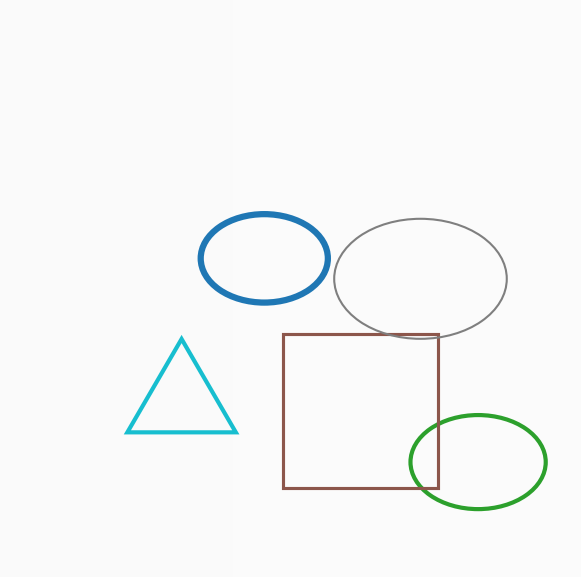[{"shape": "oval", "thickness": 3, "radius": 0.55, "center": [0.455, 0.552]}, {"shape": "oval", "thickness": 2, "radius": 0.58, "center": [0.823, 0.199]}, {"shape": "square", "thickness": 1.5, "radius": 0.67, "center": [0.619, 0.287]}, {"shape": "oval", "thickness": 1, "radius": 0.74, "center": [0.723, 0.516]}, {"shape": "triangle", "thickness": 2, "radius": 0.54, "center": [0.312, 0.304]}]